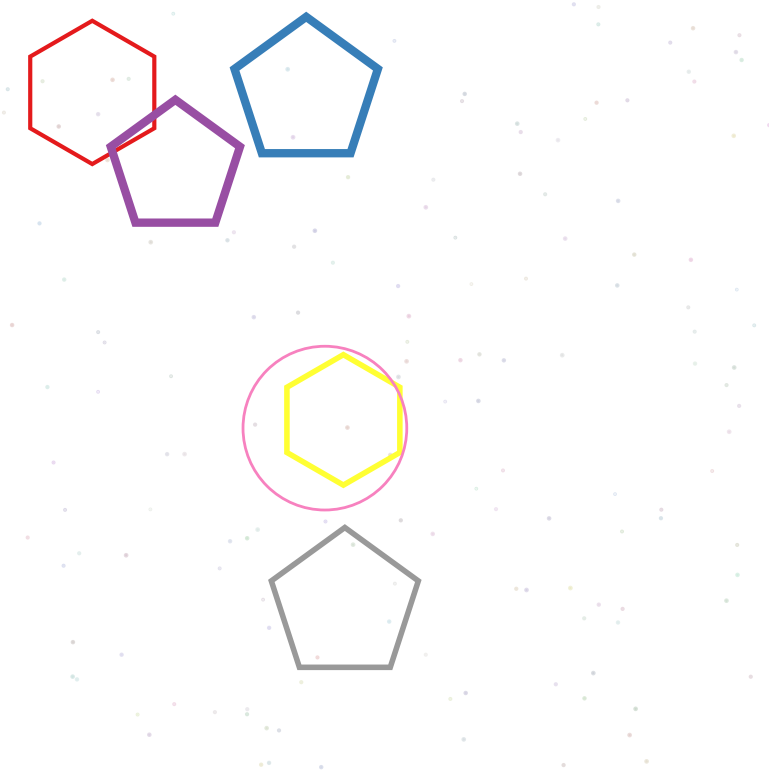[{"shape": "hexagon", "thickness": 1.5, "radius": 0.47, "center": [0.12, 0.88]}, {"shape": "pentagon", "thickness": 3, "radius": 0.49, "center": [0.398, 0.88]}, {"shape": "pentagon", "thickness": 3, "radius": 0.44, "center": [0.228, 0.782]}, {"shape": "hexagon", "thickness": 2, "radius": 0.42, "center": [0.446, 0.455]}, {"shape": "circle", "thickness": 1, "radius": 0.53, "center": [0.422, 0.444]}, {"shape": "pentagon", "thickness": 2, "radius": 0.5, "center": [0.448, 0.215]}]